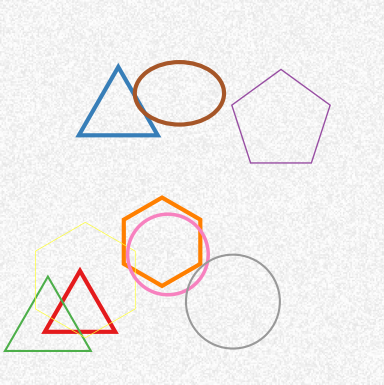[{"shape": "triangle", "thickness": 3, "radius": 0.53, "center": [0.208, 0.191]}, {"shape": "triangle", "thickness": 3, "radius": 0.59, "center": [0.307, 0.708]}, {"shape": "triangle", "thickness": 1.5, "radius": 0.64, "center": [0.124, 0.153]}, {"shape": "pentagon", "thickness": 1, "radius": 0.67, "center": [0.73, 0.685]}, {"shape": "hexagon", "thickness": 3, "radius": 0.57, "center": [0.421, 0.372]}, {"shape": "hexagon", "thickness": 0.5, "radius": 0.75, "center": [0.222, 0.273]}, {"shape": "oval", "thickness": 3, "radius": 0.58, "center": [0.466, 0.758]}, {"shape": "circle", "thickness": 2.5, "radius": 0.52, "center": [0.436, 0.339]}, {"shape": "circle", "thickness": 1.5, "radius": 0.61, "center": [0.605, 0.217]}]